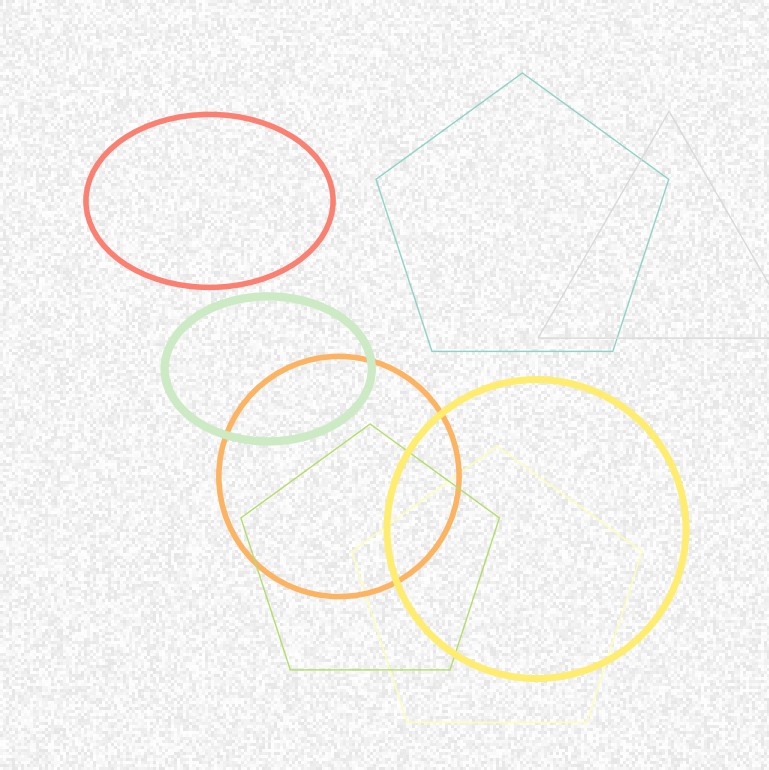[{"shape": "pentagon", "thickness": 0.5, "radius": 1.0, "center": [0.678, 0.705]}, {"shape": "pentagon", "thickness": 0.5, "radius": 0.99, "center": [0.645, 0.222]}, {"shape": "oval", "thickness": 2, "radius": 0.8, "center": [0.272, 0.739]}, {"shape": "circle", "thickness": 2, "radius": 0.78, "center": [0.44, 0.381]}, {"shape": "pentagon", "thickness": 0.5, "radius": 0.88, "center": [0.481, 0.273]}, {"shape": "triangle", "thickness": 0.5, "radius": 0.98, "center": [0.869, 0.659]}, {"shape": "oval", "thickness": 3, "radius": 0.67, "center": [0.348, 0.521]}, {"shape": "circle", "thickness": 2.5, "radius": 0.97, "center": [0.697, 0.313]}]